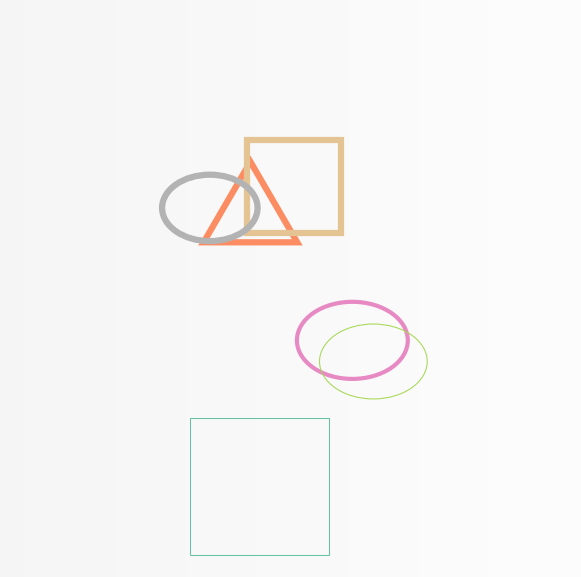[{"shape": "square", "thickness": 0.5, "radius": 0.6, "center": [0.446, 0.157]}, {"shape": "triangle", "thickness": 3, "radius": 0.46, "center": [0.431, 0.626]}, {"shape": "oval", "thickness": 2, "radius": 0.48, "center": [0.606, 0.41]}, {"shape": "oval", "thickness": 0.5, "radius": 0.46, "center": [0.642, 0.373]}, {"shape": "square", "thickness": 3, "radius": 0.4, "center": [0.506, 0.677]}, {"shape": "oval", "thickness": 3, "radius": 0.41, "center": [0.361, 0.639]}]